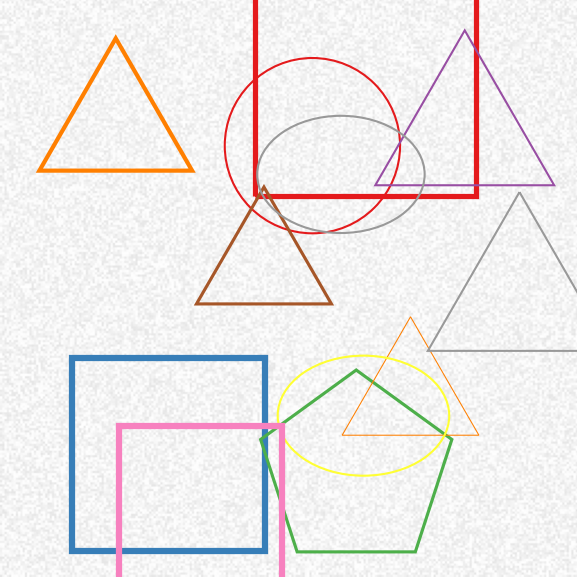[{"shape": "square", "thickness": 2.5, "radius": 0.96, "center": [0.633, 0.851]}, {"shape": "circle", "thickness": 1, "radius": 0.76, "center": [0.541, 0.747]}, {"shape": "square", "thickness": 3, "radius": 0.83, "center": [0.292, 0.212]}, {"shape": "pentagon", "thickness": 1.5, "radius": 0.87, "center": [0.617, 0.184]}, {"shape": "triangle", "thickness": 1, "radius": 0.89, "center": [0.805, 0.768]}, {"shape": "triangle", "thickness": 2, "radius": 0.76, "center": [0.2, 0.78]}, {"shape": "triangle", "thickness": 0.5, "radius": 0.68, "center": [0.711, 0.314]}, {"shape": "oval", "thickness": 1, "radius": 0.74, "center": [0.629, 0.279]}, {"shape": "triangle", "thickness": 1.5, "radius": 0.67, "center": [0.457, 0.54]}, {"shape": "square", "thickness": 3, "radius": 0.71, "center": [0.347, 0.12]}, {"shape": "triangle", "thickness": 1, "radius": 0.92, "center": [0.9, 0.483]}, {"shape": "oval", "thickness": 1, "radius": 0.72, "center": [0.59, 0.697]}]